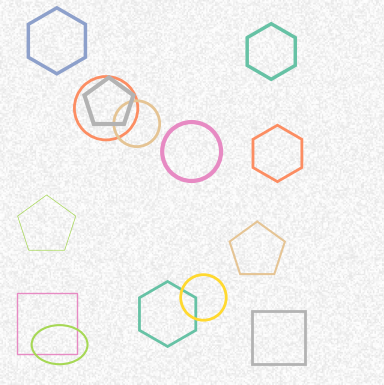[{"shape": "hexagon", "thickness": 2.5, "radius": 0.36, "center": [0.705, 0.866]}, {"shape": "hexagon", "thickness": 2, "radius": 0.42, "center": [0.435, 0.184]}, {"shape": "hexagon", "thickness": 2, "radius": 0.37, "center": [0.721, 0.601]}, {"shape": "circle", "thickness": 2, "radius": 0.41, "center": [0.276, 0.719]}, {"shape": "hexagon", "thickness": 2.5, "radius": 0.43, "center": [0.148, 0.894]}, {"shape": "circle", "thickness": 3, "radius": 0.38, "center": [0.498, 0.606]}, {"shape": "square", "thickness": 1, "radius": 0.4, "center": [0.122, 0.159]}, {"shape": "oval", "thickness": 1.5, "radius": 0.36, "center": [0.155, 0.105]}, {"shape": "pentagon", "thickness": 0.5, "radius": 0.4, "center": [0.121, 0.414]}, {"shape": "circle", "thickness": 2, "radius": 0.3, "center": [0.528, 0.227]}, {"shape": "pentagon", "thickness": 1.5, "radius": 0.38, "center": [0.668, 0.349]}, {"shape": "circle", "thickness": 2, "radius": 0.3, "center": [0.355, 0.679]}, {"shape": "square", "thickness": 2, "radius": 0.34, "center": [0.723, 0.123]}, {"shape": "pentagon", "thickness": 3, "radius": 0.33, "center": [0.283, 0.732]}]